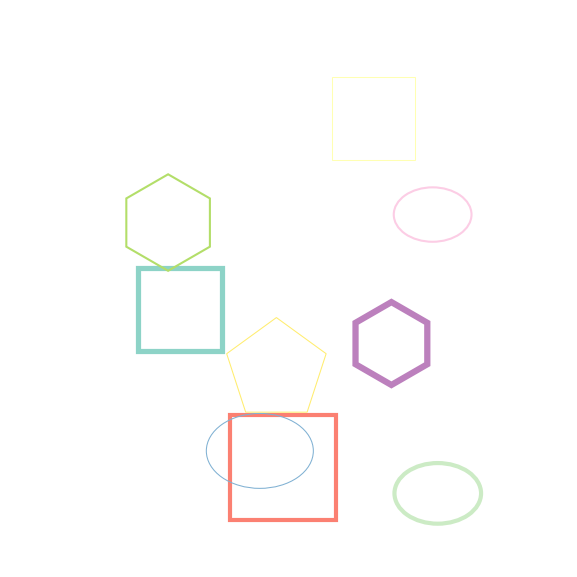[{"shape": "square", "thickness": 2.5, "radius": 0.36, "center": [0.312, 0.463]}, {"shape": "square", "thickness": 0.5, "radius": 0.36, "center": [0.647, 0.794]}, {"shape": "square", "thickness": 2, "radius": 0.46, "center": [0.49, 0.19]}, {"shape": "oval", "thickness": 0.5, "radius": 0.46, "center": [0.45, 0.218]}, {"shape": "hexagon", "thickness": 1, "radius": 0.42, "center": [0.291, 0.614]}, {"shape": "oval", "thickness": 1, "radius": 0.34, "center": [0.749, 0.628]}, {"shape": "hexagon", "thickness": 3, "radius": 0.36, "center": [0.678, 0.404]}, {"shape": "oval", "thickness": 2, "radius": 0.37, "center": [0.758, 0.145]}, {"shape": "pentagon", "thickness": 0.5, "radius": 0.45, "center": [0.479, 0.359]}]